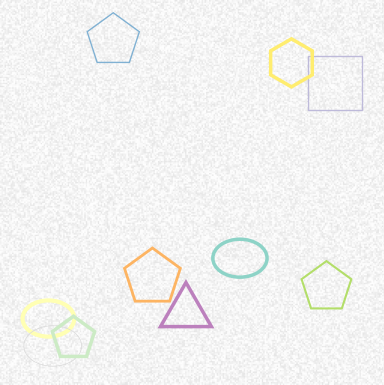[{"shape": "oval", "thickness": 2.5, "radius": 0.35, "center": [0.623, 0.329]}, {"shape": "oval", "thickness": 3, "radius": 0.34, "center": [0.126, 0.173]}, {"shape": "square", "thickness": 1, "radius": 0.35, "center": [0.87, 0.784]}, {"shape": "pentagon", "thickness": 1, "radius": 0.36, "center": [0.294, 0.896]}, {"shape": "pentagon", "thickness": 2, "radius": 0.38, "center": [0.396, 0.279]}, {"shape": "pentagon", "thickness": 1.5, "radius": 0.34, "center": [0.848, 0.254]}, {"shape": "oval", "thickness": 0.5, "radius": 0.38, "center": [0.137, 0.101]}, {"shape": "triangle", "thickness": 2.5, "radius": 0.38, "center": [0.483, 0.19]}, {"shape": "pentagon", "thickness": 2.5, "radius": 0.29, "center": [0.191, 0.121]}, {"shape": "hexagon", "thickness": 2.5, "radius": 0.31, "center": [0.757, 0.837]}]